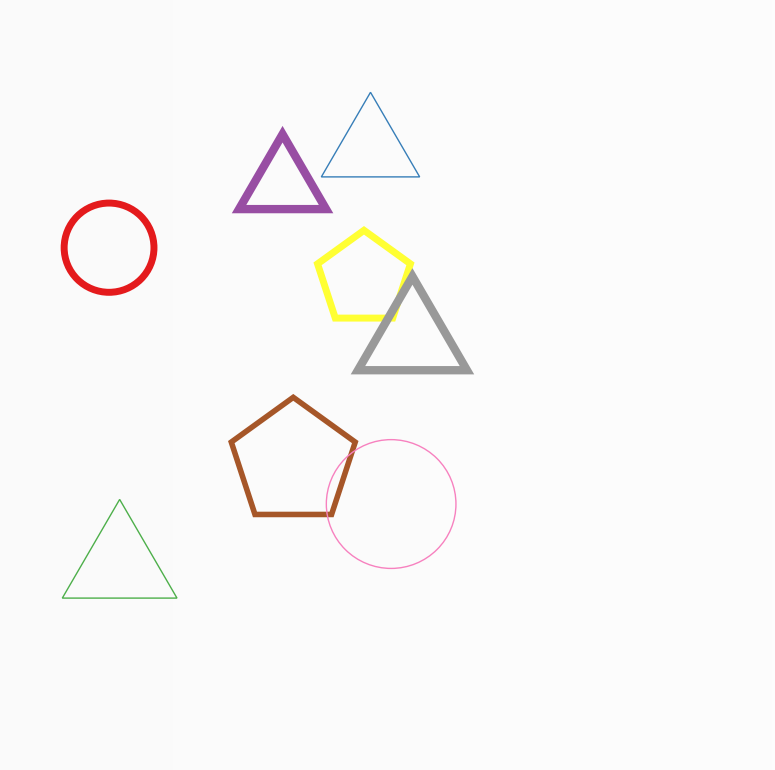[{"shape": "circle", "thickness": 2.5, "radius": 0.29, "center": [0.141, 0.678]}, {"shape": "triangle", "thickness": 0.5, "radius": 0.37, "center": [0.478, 0.807]}, {"shape": "triangle", "thickness": 0.5, "radius": 0.43, "center": [0.154, 0.266]}, {"shape": "triangle", "thickness": 3, "radius": 0.32, "center": [0.365, 0.761]}, {"shape": "pentagon", "thickness": 2.5, "radius": 0.32, "center": [0.47, 0.638]}, {"shape": "pentagon", "thickness": 2, "radius": 0.42, "center": [0.378, 0.4]}, {"shape": "circle", "thickness": 0.5, "radius": 0.42, "center": [0.505, 0.345]}, {"shape": "triangle", "thickness": 3, "radius": 0.41, "center": [0.532, 0.56]}]